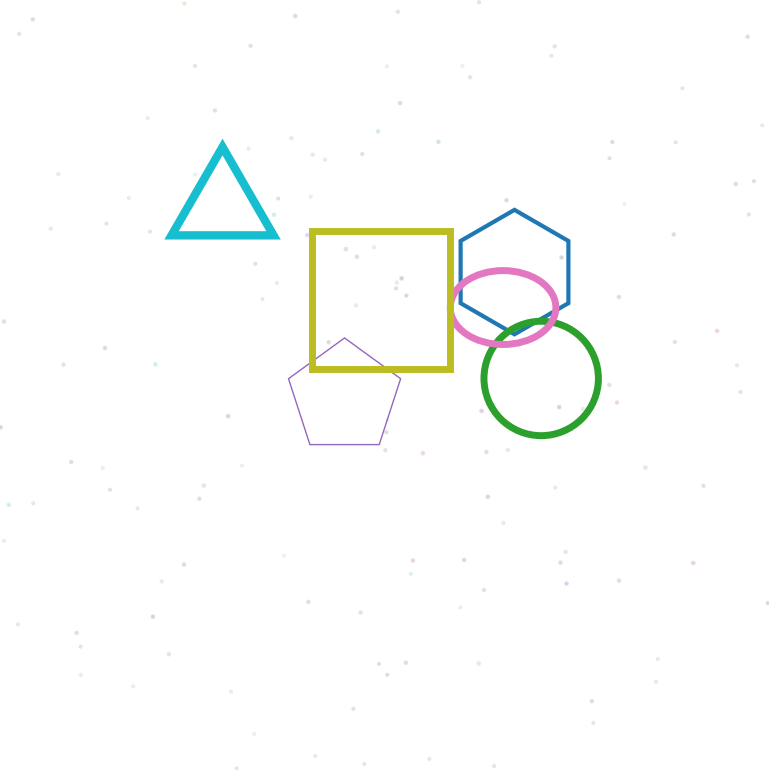[{"shape": "hexagon", "thickness": 1.5, "radius": 0.4, "center": [0.668, 0.647]}, {"shape": "circle", "thickness": 2.5, "radius": 0.37, "center": [0.703, 0.509]}, {"shape": "pentagon", "thickness": 0.5, "radius": 0.38, "center": [0.447, 0.485]}, {"shape": "oval", "thickness": 2.5, "radius": 0.34, "center": [0.653, 0.601]}, {"shape": "square", "thickness": 2.5, "radius": 0.45, "center": [0.495, 0.61]}, {"shape": "triangle", "thickness": 3, "radius": 0.38, "center": [0.289, 0.733]}]